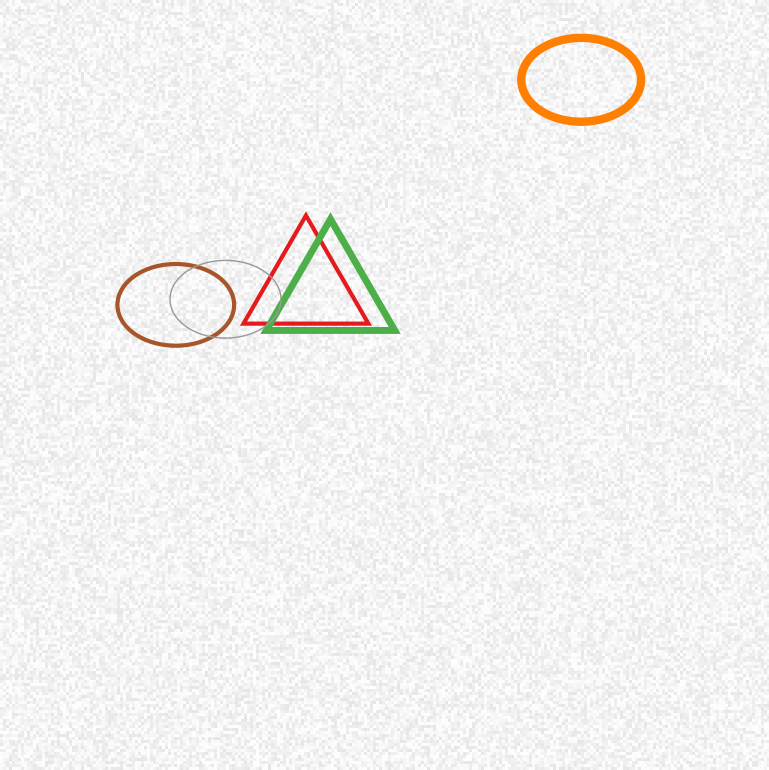[{"shape": "triangle", "thickness": 1.5, "radius": 0.47, "center": [0.397, 0.627]}, {"shape": "triangle", "thickness": 2.5, "radius": 0.48, "center": [0.429, 0.619]}, {"shape": "oval", "thickness": 3, "radius": 0.39, "center": [0.755, 0.896]}, {"shape": "oval", "thickness": 1.5, "radius": 0.38, "center": [0.228, 0.604]}, {"shape": "oval", "thickness": 0.5, "radius": 0.36, "center": [0.293, 0.611]}]